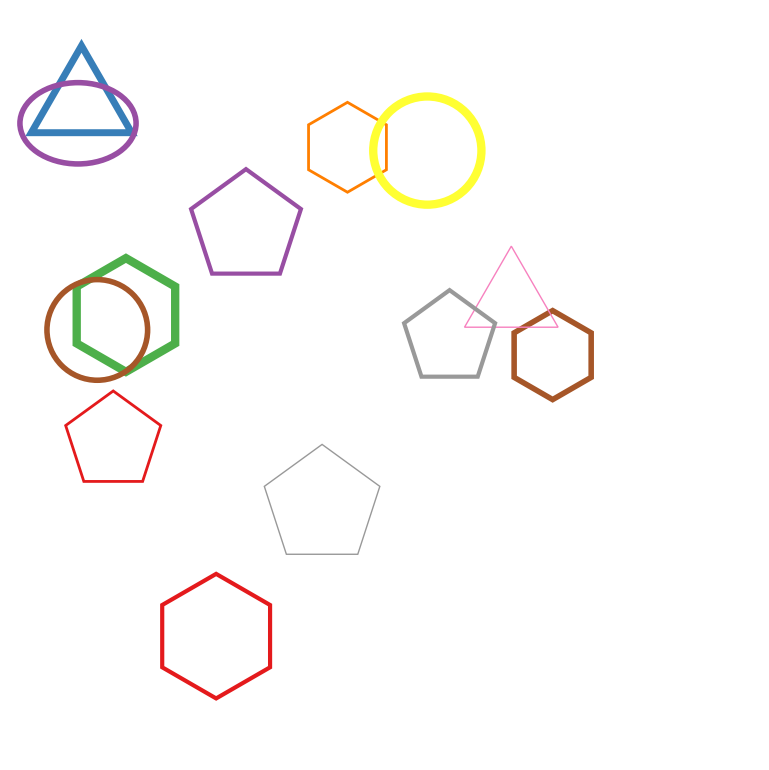[{"shape": "pentagon", "thickness": 1, "radius": 0.32, "center": [0.147, 0.427]}, {"shape": "hexagon", "thickness": 1.5, "radius": 0.4, "center": [0.281, 0.174]}, {"shape": "triangle", "thickness": 2.5, "radius": 0.38, "center": [0.106, 0.865]}, {"shape": "hexagon", "thickness": 3, "radius": 0.37, "center": [0.164, 0.591]}, {"shape": "pentagon", "thickness": 1.5, "radius": 0.38, "center": [0.319, 0.705]}, {"shape": "oval", "thickness": 2, "radius": 0.38, "center": [0.101, 0.84]}, {"shape": "hexagon", "thickness": 1, "radius": 0.29, "center": [0.451, 0.809]}, {"shape": "circle", "thickness": 3, "radius": 0.35, "center": [0.555, 0.804]}, {"shape": "hexagon", "thickness": 2, "radius": 0.29, "center": [0.718, 0.539]}, {"shape": "circle", "thickness": 2, "radius": 0.33, "center": [0.126, 0.572]}, {"shape": "triangle", "thickness": 0.5, "radius": 0.35, "center": [0.664, 0.61]}, {"shape": "pentagon", "thickness": 0.5, "radius": 0.39, "center": [0.418, 0.344]}, {"shape": "pentagon", "thickness": 1.5, "radius": 0.31, "center": [0.584, 0.561]}]